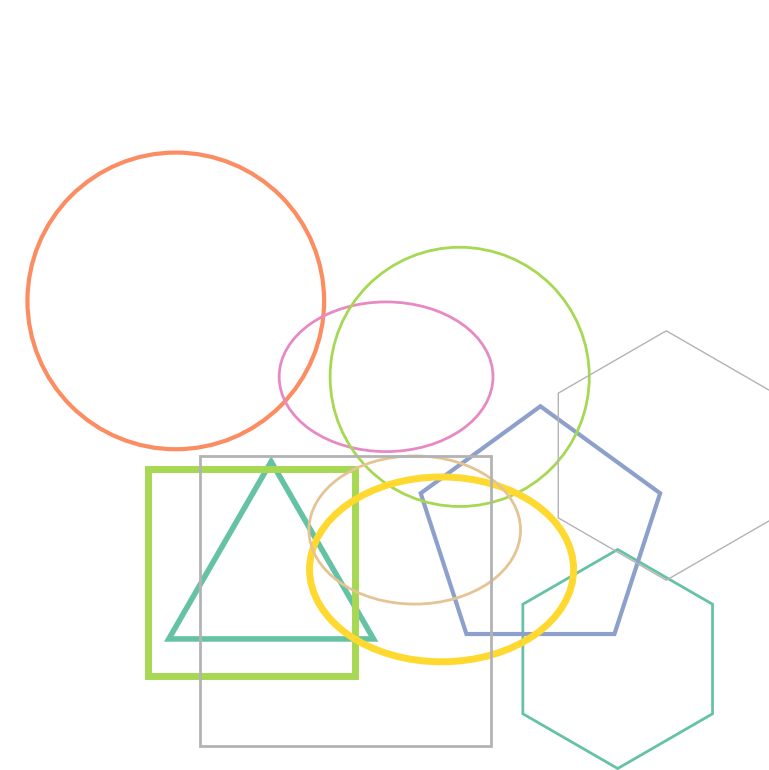[{"shape": "hexagon", "thickness": 1, "radius": 0.71, "center": [0.802, 0.144]}, {"shape": "triangle", "thickness": 2, "radius": 0.77, "center": [0.352, 0.247]}, {"shape": "circle", "thickness": 1.5, "radius": 0.96, "center": [0.228, 0.609]}, {"shape": "pentagon", "thickness": 1.5, "radius": 0.82, "center": [0.702, 0.309]}, {"shape": "oval", "thickness": 1, "radius": 0.69, "center": [0.501, 0.511]}, {"shape": "circle", "thickness": 1, "radius": 0.84, "center": [0.597, 0.511]}, {"shape": "square", "thickness": 2.5, "radius": 0.67, "center": [0.326, 0.257]}, {"shape": "oval", "thickness": 2.5, "radius": 0.86, "center": [0.573, 0.261]}, {"shape": "oval", "thickness": 1, "radius": 0.69, "center": [0.539, 0.312]}, {"shape": "square", "thickness": 1, "radius": 0.94, "center": [0.449, 0.219]}, {"shape": "hexagon", "thickness": 0.5, "radius": 0.81, "center": [0.865, 0.408]}]